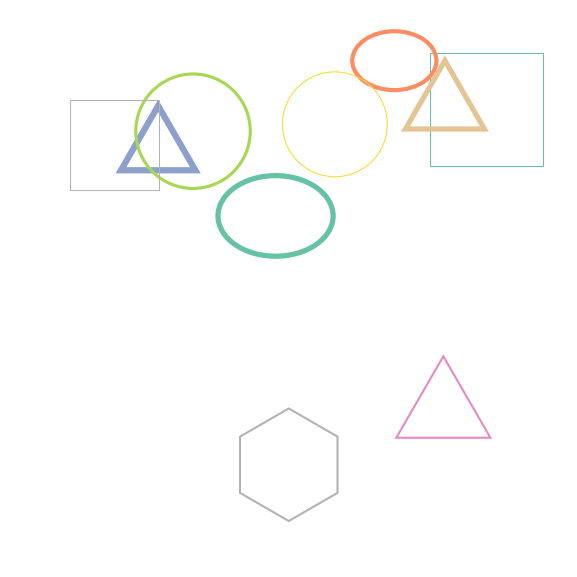[{"shape": "oval", "thickness": 2.5, "radius": 0.5, "center": [0.477, 0.625]}, {"shape": "square", "thickness": 0.5, "radius": 0.49, "center": [0.843, 0.81]}, {"shape": "oval", "thickness": 2, "radius": 0.36, "center": [0.683, 0.894]}, {"shape": "triangle", "thickness": 3, "radius": 0.37, "center": [0.274, 0.741]}, {"shape": "triangle", "thickness": 1, "radius": 0.47, "center": [0.768, 0.288]}, {"shape": "circle", "thickness": 1.5, "radius": 0.5, "center": [0.334, 0.772]}, {"shape": "circle", "thickness": 0.5, "radius": 0.45, "center": [0.58, 0.784]}, {"shape": "triangle", "thickness": 2.5, "radius": 0.39, "center": [0.77, 0.815]}, {"shape": "square", "thickness": 0.5, "radius": 0.39, "center": [0.199, 0.748]}, {"shape": "hexagon", "thickness": 1, "radius": 0.49, "center": [0.5, 0.194]}]